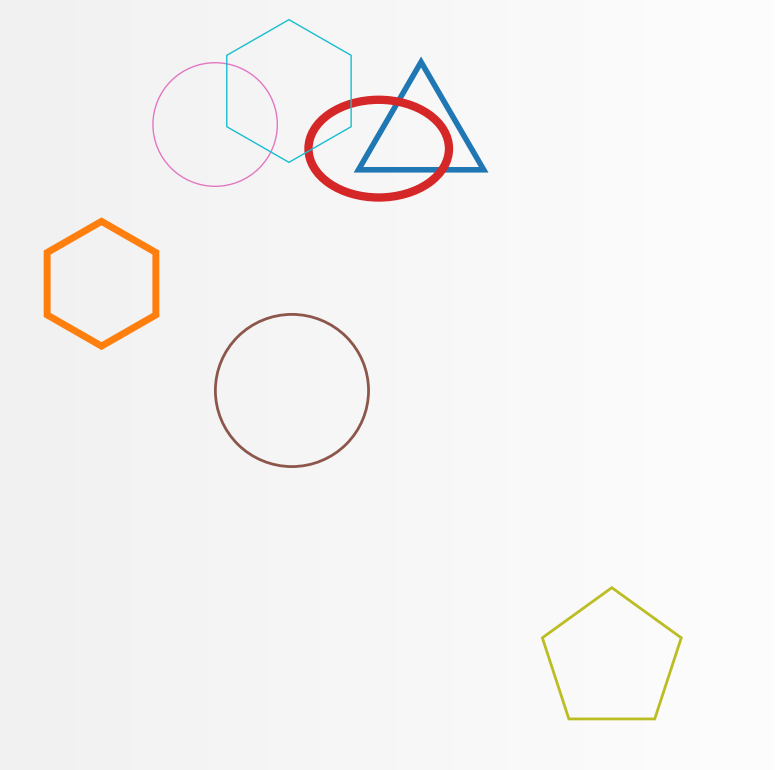[{"shape": "triangle", "thickness": 2, "radius": 0.47, "center": [0.543, 0.826]}, {"shape": "hexagon", "thickness": 2.5, "radius": 0.4, "center": [0.131, 0.632]}, {"shape": "oval", "thickness": 3, "radius": 0.45, "center": [0.489, 0.807]}, {"shape": "circle", "thickness": 1, "radius": 0.49, "center": [0.377, 0.493]}, {"shape": "circle", "thickness": 0.5, "radius": 0.4, "center": [0.278, 0.838]}, {"shape": "pentagon", "thickness": 1, "radius": 0.47, "center": [0.789, 0.143]}, {"shape": "hexagon", "thickness": 0.5, "radius": 0.46, "center": [0.373, 0.882]}]